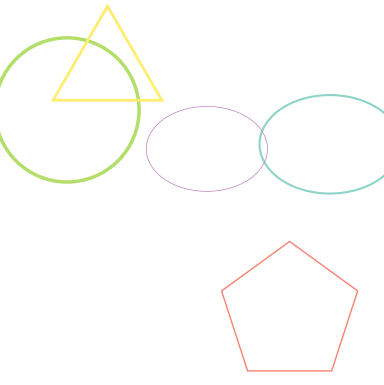[{"shape": "oval", "thickness": 1.5, "radius": 0.91, "center": [0.857, 0.625]}, {"shape": "pentagon", "thickness": 1, "radius": 0.93, "center": [0.752, 0.187]}, {"shape": "circle", "thickness": 2.5, "radius": 0.94, "center": [0.174, 0.715]}, {"shape": "oval", "thickness": 0.5, "radius": 0.79, "center": [0.537, 0.613]}, {"shape": "triangle", "thickness": 2, "radius": 0.81, "center": [0.279, 0.821]}]